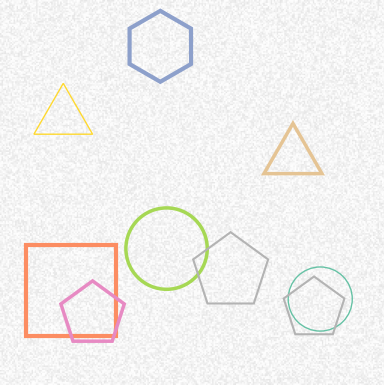[{"shape": "circle", "thickness": 1, "radius": 0.42, "center": [0.832, 0.223]}, {"shape": "square", "thickness": 3, "radius": 0.59, "center": [0.184, 0.245]}, {"shape": "hexagon", "thickness": 3, "radius": 0.46, "center": [0.416, 0.88]}, {"shape": "pentagon", "thickness": 2.5, "radius": 0.43, "center": [0.241, 0.184]}, {"shape": "circle", "thickness": 2.5, "radius": 0.53, "center": [0.433, 0.354]}, {"shape": "triangle", "thickness": 1, "radius": 0.44, "center": [0.164, 0.695]}, {"shape": "triangle", "thickness": 2.5, "radius": 0.44, "center": [0.761, 0.592]}, {"shape": "pentagon", "thickness": 1.5, "radius": 0.41, "center": [0.816, 0.199]}, {"shape": "pentagon", "thickness": 1.5, "radius": 0.51, "center": [0.599, 0.295]}]